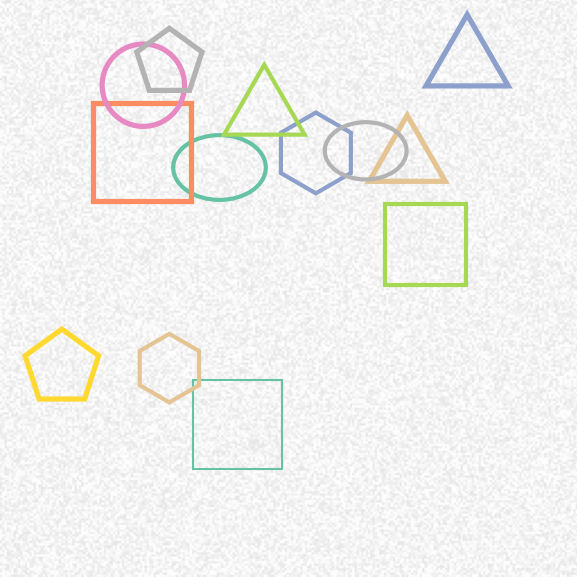[{"shape": "square", "thickness": 1, "radius": 0.39, "center": [0.411, 0.264]}, {"shape": "oval", "thickness": 2, "radius": 0.4, "center": [0.38, 0.709]}, {"shape": "square", "thickness": 2.5, "radius": 0.43, "center": [0.246, 0.736]}, {"shape": "hexagon", "thickness": 2, "radius": 0.35, "center": [0.547, 0.734]}, {"shape": "triangle", "thickness": 2.5, "radius": 0.41, "center": [0.809, 0.891]}, {"shape": "circle", "thickness": 2.5, "radius": 0.36, "center": [0.248, 0.852]}, {"shape": "square", "thickness": 2, "radius": 0.35, "center": [0.737, 0.575]}, {"shape": "triangle", "thickness": 2, "radius": 0.4, "center": [0.458, 0.806]}, {"shape": "pentagon", "thickness": 2.5, "radius": 0.33, "center": [0.107, 0.362]}, {"shape": "hexagon", "thickness": 2, "radius": 0.3, "center": [0.293, 0.362]}, {"shape": "triangle", "thickness": 2.5, "radius": 0.38, "center": [0.705, 0.723]}, {"shape": "pentagon", "thickness": 2.5, "radius": 0.3, "center": [0.293, 0.891]}, {"shape": "oval", "thickness": 2, "radius": 0.35, "center": [0.633, 0.738]}]